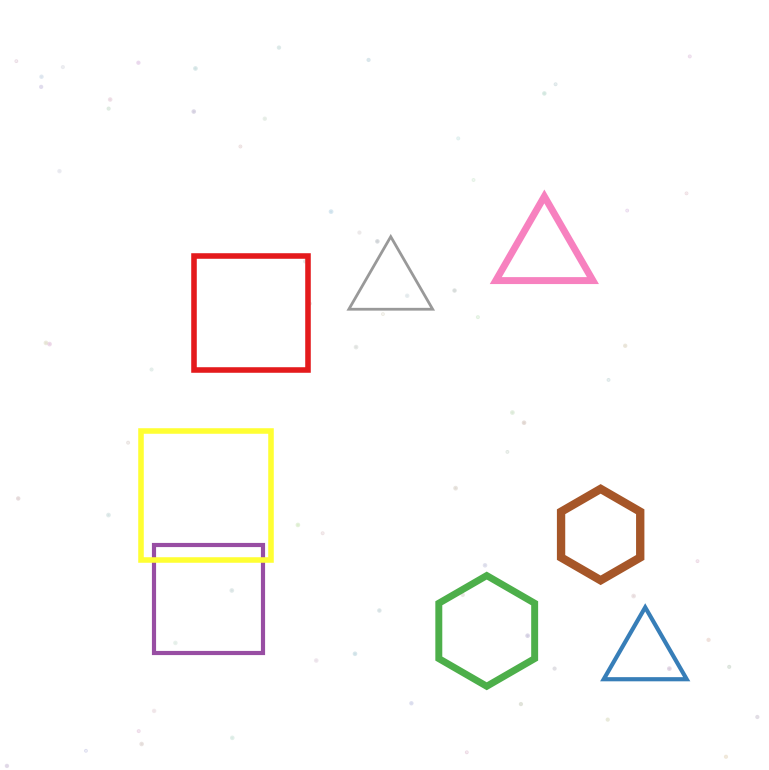[{"shape": "square", "thickness": 2, "radius": 0.37, "center": [0.326, 0.593]}, {"shape": "triangle", "thickness": 1.5, "radius": 0.31, "center": [0.838, 0.149]}, {"shape": "hexagon", "thickness": 2.5, "radius": 0.36, "center": [0.632, 0.181]}, {"shape": "square", "thickness": 1.5, "radius": 0.35, "center": [0.271, 0.222]}, {"shape": "square", "thickness": 2, "radius": 0.42, "center": [0.268, 0.357]}, {"shape": "hexagon", "thickness": 3, "radius": 0.3, "center": [0.78, 0.306]}, {"shape": "triangle", "thickness": 2.5, "radius": 0.36, "center": [0.707, 0.672]}, {"shape": "triangle", "thickness": 1, "radius": 0.31, "center": [0.507, 0.63]}]